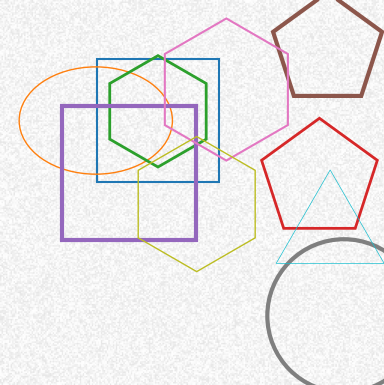[{"shape": "square", "thickness": 1.5, "radius": 0.79, "center": [0.411, 0.687]}, {"shape": "oval", "thickness": 1, "radius": 1.0, "center": [0.249, 0.687]}, {"shape": "hexagon", "thickness": 2, "radius": 0.72, "center": [0.41, 0.711]}, {"shape": "pentagon", "thickness": 2, "radius": 0.79, "center": [0.83, 0.535]}, {"shape": "square", "thickness": 3, "radius": 0.87, "center": [0.335, 0.55]}, {"shape": "pentagon", "thickness": 3, "radius": 0.74, "center": [0.851, 0.871]}, {"shape": "hexagon", "thickness": 1.5, "radius": 0.92, "center": [0.588, 0.767]}, {"shape": "circle", "thickness": 3, "radius": 0.99, "center": [0.893, 0.18]}, {"shape": "hexagon", "thickness": 1, "radius": 0.88, "center": [0.511, 0.47]}, {"shape": "triangle", "thickness": 0.5, "radius": 0.81, "center": [0.858, 0.397]}]